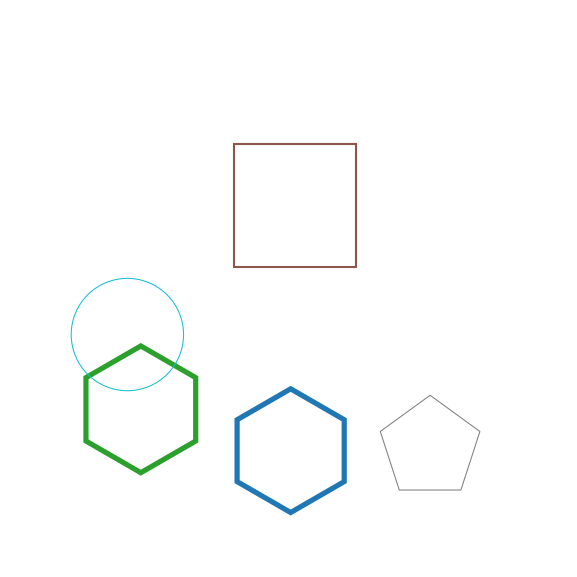[{"shape": "hexagon", "thickness": 2.5, "radius": 0.54, "center": [0.503, 0.219]}, {"shape": "hexagon", "thickness": 2.5, "radius": 0.55, "center": [0.244, 0.29]}, {"shape": "square", "thickness": 1, "radius": 0.53, "center": [0.511, 0.644]}, {"shape": "pentagon", "thickness": 0.5, "radius": 0.45, "center": [0.745, 0.224]}, {"shape": "circle", "thickness": 0.5, "radius": 0.49, "center": [0.221, 0.42]}]